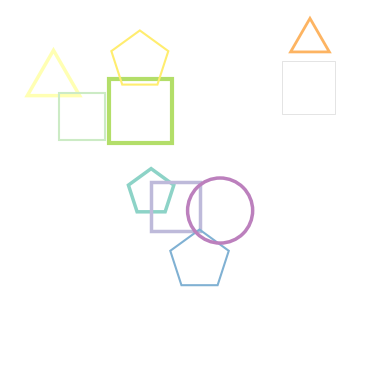[{"shape": "pentagon", "thickness": 2.5, "radius": 0.31, "center": [0.392, 0.5]}, {"shape": "triangle", "thickness": 2.5, "radius": 0.39, "center": [0.139, 0.791]}, {"shape": "square", "thickness": 2.5, "radius": 0.32, "center": [0.455, 0.464]}, {"shape": "pentagon", "thickness": 1.5, "radius": 0.4, "center": [0.518, 0.324]}, {"shape": "triangle", "thickness": 2, "radius": 0.29, "center": [0.805, 0.894]}, {"shape": "square", "thickness": 3, "radius": 0.41, "center": [0.365, 0.712]}, {"shape": "square", "thickness": 0.5, "radius": 0.34, "center": [0.801, 0.773]}, {"shape": "circle", "thickness": 2.5, "radius": 0.42, "center": [0.572, 0.453]}, {"shape": "square", "thickness": 1.5, "radius": 0.3, "center": [0.213, 0.698]}, {"shape": "pentagon", "thickness": 1.5, "radius": 0.39, "center": [0.363, 0.843]}]